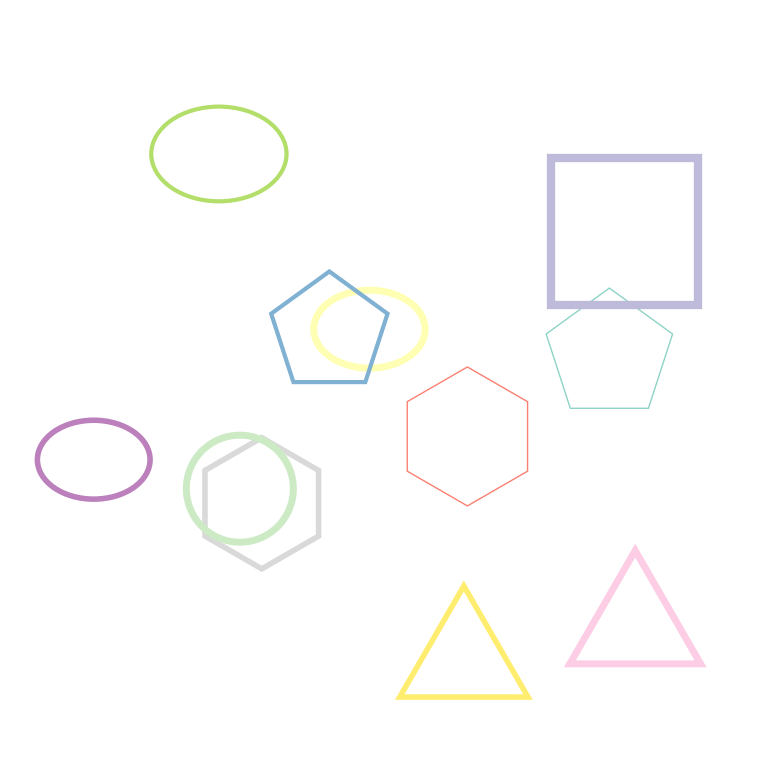[{"shape": "pentagon", "thickness": 0.5, "radius": 0.43, "center": [0.791, 0.54]}, {"shape": "oval", "thickness": 2.5, "radius": 0.36, "center": [0.48, 0.573]}, {"shape": "square", "thickness": 3, "radius": 0.48, "center": [0.811, 0.699]}, {"shape": "hexagon", "thickness": 0.5, "radius": 0.45, "center": [0.607, 0.433]}, {"shape": "pentagon", "thickness": 1.5, "radius": 0.4, "center": [0.428, 0.568]}, {"shape": "oval", "thickness": 1.5, "radius": 0.44, "center": [0.284, 0.8]}, {"shape": "triangle", "thickness": 2.5, "radius": 0.49, "center": [0.825, 0.187]}, {"shape": "hexagon", "thickness": 2, "radius": 0.43, "center": [0.34, 0.346]}, {"shape": "oval", "thickness": 2, "radius": 0.37, "center": [0.122, 0.403]}, {"shape": "circle", "thickness": 2.5, "radius": 0.35, "center": [0.311, 0.365]}, {"shape": "triangle", "thickness": 2, "radius": 0.48, "center": [0.602, 0.143]}]